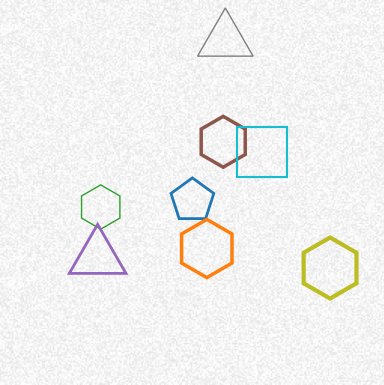[{"shape": "pentagon", "thickness": 2, "radius": 0.29, "center": [0.5, 0.479]}, {"shape": "hexagon", "thickness": 2.5, "radius": 0.38, "center": [0.537, 0.355]}, {"shape": "hexagon", "thickness": 1, "radius": 0.29, "center": [0.262, 0.462]}, {"shape": "triangle", "thickness": 2, "radius": 0.43, "center": [0.254, 0.332]}, {"shape": "hexagon", "thickness": 2.5, "radius": 0.33, "center": [0.58, 0.632]}, {"shape": "triangle", "thickness": 1, "radius": 0.42, "center": [0.585, 0.896]}, {"shape": "hexagon", "thickness": 3, "radius": 0.4, "center": [0.857, 0.304]}, {"shape": "square", "thickness": 1.5, "radius": 0.32, "center": [0.68, 0.605]}]